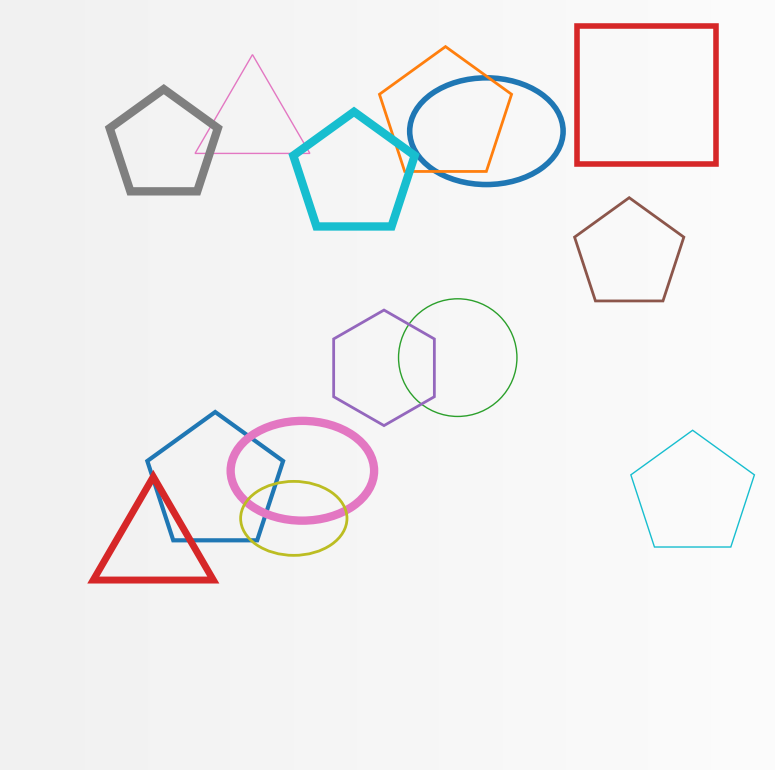[{"shape": "pentagon", "thickness": 1.5, "radius": 0.46, "center": [0.278, 0.373]}, {"shape": "oval", "thickness": 2, "radius": 0.49, "center": [0.628, 0.83]}, {"shape": "pentagon", "thickness": 1, "radius": 0.45, "center": [0.575, 0.85]}, {"shape": "circle", "thickness": 0.5, "radius": 0.38, "center": [0.591, 0.536]}, {"shape": "triangle", "thickness": 2.5, "radius": 0.45, "center": [0.198, 0.291]}, {"shape": "square", "thickness": 2, "radius": 0.45, "center": [0.834, 0.876]}, {"shape": "hexagon", "thickness": 1, "radius": 0.38, "center": [0.495, 0.522]}, {"shape": "pentagon", "thickness": 1, "radius": 0.37, "center": [0.812, 0.669]}, {"shape": "oval", "thickness": 3, "radius": 0.46, "center": [0.39, 0.389]}, {"shape": "triangle", "thickness": 0.5, "radius": 0.43, "center": [0.326, 0.844]}, {"shape": "pentagon", "thickness": 3, "radius": 0.37, "center": [0.211, 0.811]}, {"shape": "oval", "thickness": 1, "radius": 0.34, "center": [0.379, 0.327]}, {"shape": "pentagon", "thickness": 3, "radius": 0.41, "center": [0.457, 0.773]}, {"shape": "pentagon", "thickness": 0.5, "radius": 0.42, "center": [0.894, 0.357]}]